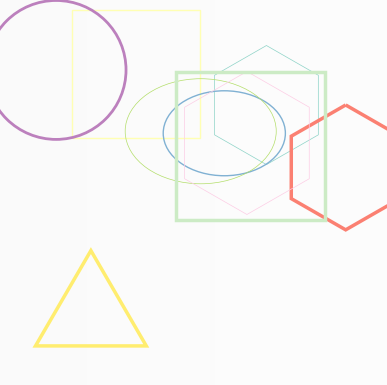[{"shape": "hexagon", "thickness": 0.5, "radius": 0.77, "center": [0.688, 0.727]}, {"shape": "square", "thickness": 1, "radius": 0.83, "center": [0.351, 0.809]}, {"shape": "hexagon", "thickness": 2.5, "radius": 0.81, "center": [0.892, 0.565]}, {"shape": "oval", "thickness": 1, "radius": 0.79, "center": [0.579, 0.654]}, {"shape": "oval", "thickness": 0.5, "radius": 0.97, "center": [0.518, 0.659]}, {"shape": "hexagon", "thickness": 0.5, "radius": 0.93, "center": [0.637, 0.629]}, {"shape": "circle", "thickness": 2, "radius": 0.9, "center": [0.145, 0.818]}, {"shape": "square", "thickness": 2.5, "radius": 0.96, "center": [0.647, 0.62]}, {"shape": "triangle", "thickness": 2.5, "radius": 0.83, "center": [0.235, 0.184]}]